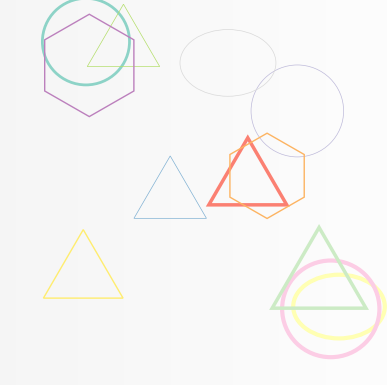[{"shape": "circle", "thickness": 2, "radius": 0.56, "center": [0.222, 0.892]}, {"shape": "oval", "thickness": 3, "radius": 0.59, "center": [0.875, 0.204]}, {"shape": "circle", "thickness": 0.5, "radius": 0.6, "center": [0.767, 0.712]}, {"shape": "triangle", "thickness": 2.5, "radius": 0.58, "center": [0.639, 0.526]}, {"shape": "triangle", "thickness": 0.5, "radius": 0.54, "center": [0.439, 0.487]}, {"shape": "hexagon", "thickness": 1, "radius": 0.55, "center": [0.689, 0.543]}, {"shape": "triangle", "thickness": 0.5, "radius": 0.54, "center": [0.319, 0.881]}, {"shape": "circle", "thickness": 3, "radius": 0.63, "center": [0.854, 0.198]}, {"shape": "oval", "thickness": 0.5, "radius": 0.62, "center": [0.588, 0.837]}, {"shape": "hexagon", "thickness": 1, "radius": 0.66, "center": [0.23, 0.83]}, {"shape": "triangle", "thickness": 2.5, "radius": 0.7, "center": [0.823, 0.269]}, {"shape": "triangle", "thickness": 1, "radius": 0.59, "center": [0.215, 0.285]}]